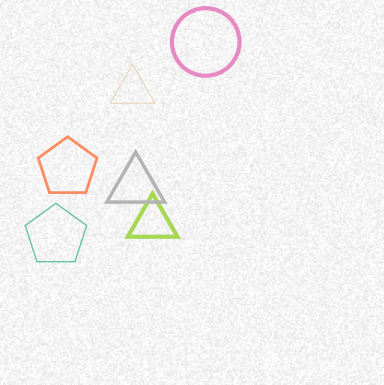[{"shape": "pentagon", "thickness": 1, "radius": 0.42, "center": [0.145, 0.388]}, {"shape": "pentagon", "thickness": 2, "radius": 0.4, "center": [0.176, 0.565]}, {"shape": "circle", "thickness": 3, "radius": 0.44, "center": [0.534, 0.891]}, {"shape": "triangle", "thickness": 3, "radius": 0.37, "center": [0.396, 0.422]}, {"shape": "triangle", "thickness": 0.5, "radius": 0.33, "center": [0.344, 0.766]}, {"shape": "triangle", "thickness": 2.5, "radius": 0.43, "center": [0.352, 0.518]}]